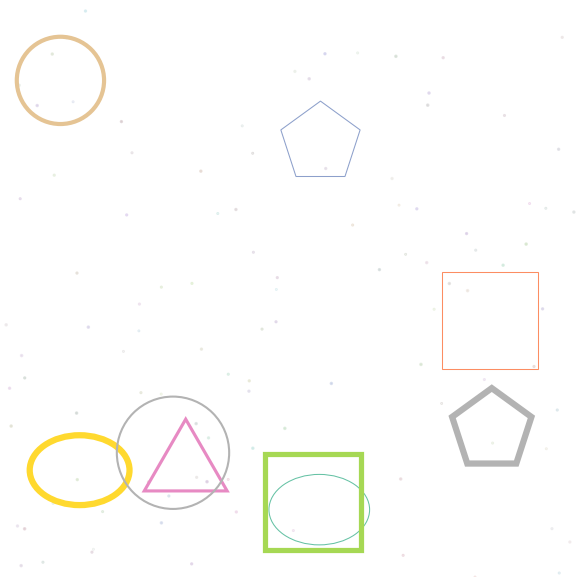[{"shape": "oval", "thickness": 0.5, "radius": 0.44, "center": [0.553, 0.117]}, {"shape": "square", "thickness": 0.5, "radius": 0.42, "center": [0.848, 0.444]}, {"shape": "pentagon", "thickness": 0.5, "radius": 0.36, "center": [0.555, 0.752]}, {"shape": "triangle", "thickness": 1.5, "radius": 0.41, "center": [0.322, 0.19]}, {"shape": "square", "thickness": 2.5, "radius": 0.42, "center": [0.542, 0.129]}, {"shape": "oval", "thickness": 3, "radius": 0.43, "center": [0.138, 0.185]}, {"shape": "circle", "thickness": 2, "radius": 0.38, "center": [0.105, 0.86]}, {"shape": "pentagon", "thickness": 3, "radius": 0.36, "center": [0.852, 0.255]}, {"shape": "circle", "thickness": 1, "radius": 0.49, "center": [0.3, 0.215]}]